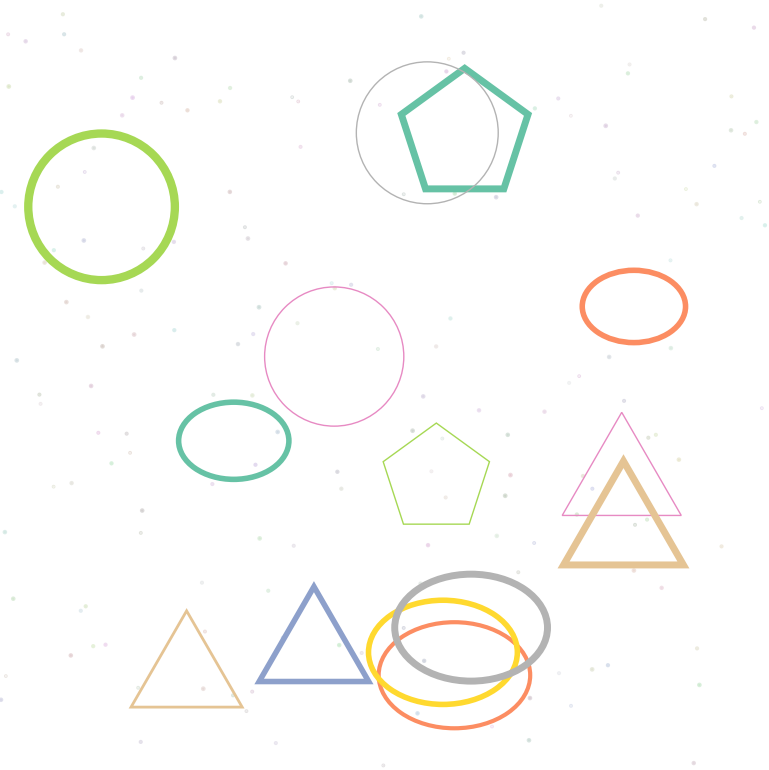[{"shape": "oval", "thickness": 2, "radius": 0.36, "center": [0.304, 0.428]}, {"shape": "pentagon", "thickness": 2.5, "radius": 0.43, "center": [0.603, 0.825]}, {"shape": "oval", "thickness": 2, "radius": 0.34, "center": [0.823, 0.602]}, {"shape": "oval", "thickness": 1.5, "radius": 0.49, "center": [0.59, 0.123]}, {"shape": "triangle", "thickness": 2, "radius": 0.41, "center": [0.408, 0.156]}, {"shape": "circle", "thickness": 0.5, "radius": 0.45, "center": [0.434, 0.537]}, {"shape": "triangle", "thickness": 0.5, "radius": 0.45, "center": [0.807, 0.375]}, {"shape": "pentagon", "thickness": 0.5, "radius": 0.36, "center": [0.567, 0.378]}, {"shape": "circle", "thickness": 3, "radius": 0.48, "center": [0.132, 0.731]}, {"shape": "oval", "thickness": 2, "radius": 0.48, "center": [0.575, 0.153]}, {"shape": "triangle", "thickness": 2.5, "radius": 0.45, "center": [0.81, 0.311]}, {"shape": "triangle", "thickness": 1, "radius": 0.42, "center": [0.242, 0.123]}, {"shape": "oval", "thickness": 2.5, "radius": 0.5, "center": [0.612, 0.185]}, {"shape": "circle", "thickness": 0.5, "radius": 0.46, "center": [0.555, 0.828]}]